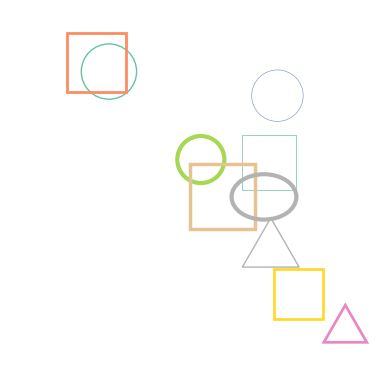[{"shape": "circle", "thickness": 1, "radius": 0.36, "center": [0.283, 0.814]}, {"shape": "square", "thickness": 0.5, "radius": 0.36, "center": [0.698, 0.578]}, {"shape": "square", "thickness": 2, "radius": 0.38, "center": [0.252, 0.837]}, {"shape": "circle", "thickness": 0.5, "radius": 0.33, "center": [0.721, 0.752]}, {"shape": "triangle", "thickness": 2, "radius": 0.32, "center": [0.897, 0.143]}, {"shape": "circle", "thickness": 3, "radius": 0.31, "center": [0.522, 0.586]}, {"shape": "square", "thickness": 2, "radius": 0.32, "center": [0.775, 0.236]}, {"shape": "square", "thickness": 2.5, "radius": 0.42, "center": [0.578, 0.489]}, {"shape": "oval", "thickness": 3, "radius": 0.42, "center": [0.686, 0.489]}, {"shape": "triangle", "thickness": 1, "radius": 0.43, "center": [0.703, 0.349]}]